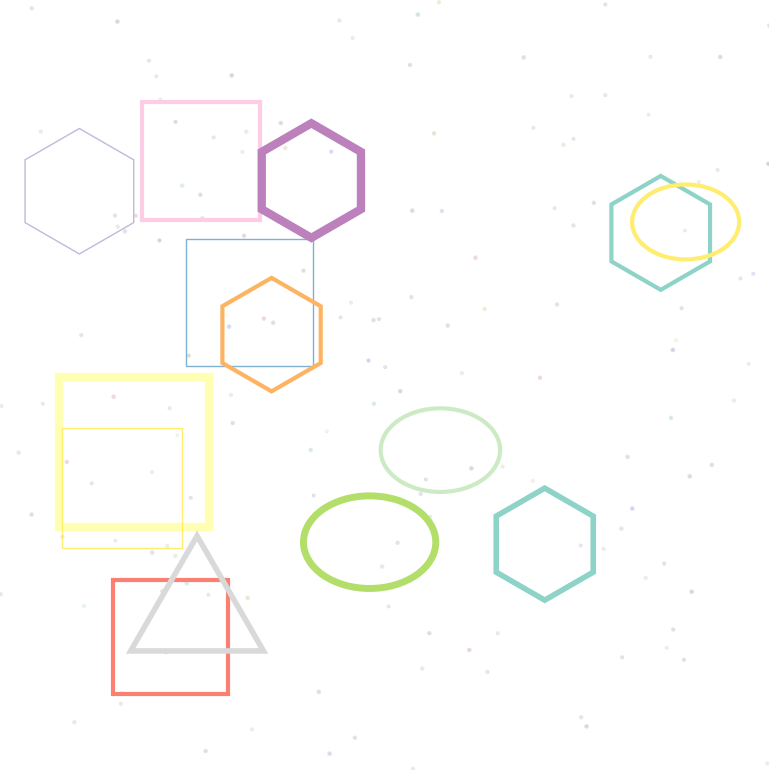[{"shape": "hexagon", "thickness": 1.5, "radius": 0.37, "center": [0.858, 0.698]}, {"shape": "hexagon", "thickness": 2, "radius": 0.36, "center": [0.707, 0.293]}, {"shape": "square", "thickness": 3, "radius": 0.48, "center": [0.174, 0.413]}, {"shape": "hexagon", "thickness": 0.5, "radius": 0.41, "center": [0.103, 0.752]}, {"shape": "square", "thickness": 1.5, "radius": 0.37, "center": [0.221, 0.172]}, {"shape": "square", "thickness": 0.5, "radius": 0.41, "center": [0.324, 0.607]}, {"shape": "hexagon", "thickness": 1.5, "radius": 0.37, "center": [0.353, 0.565]}, {"shape": "oval", "thickness": 2.5, "radius": 0.43, "center": [0.48, 0.296]}, {"shape": "square", "thickness": 1.5, "radius": 0.39, "center": [0.261, 0.791]}, {"shape": "triangle", "thickness": 2, "radius": 0.5, "center": [0.256, 0.204]}, {"shape": "hexagon", "thickness": 3, "radius": 0.37, "center": [0.404, 0.766]}, {"shape": "oval", "thickness": 1.5, "radius": 0.39, "center": [0.572, 0.415]}, {"shape": "square", "thickness": 0.5, "radius": 0.39, "center": [0.158, 0.366]}, {"shape": "oval", "thickness": 1.5, "radius": 0.35, "center": [0.89, 0.712]}]